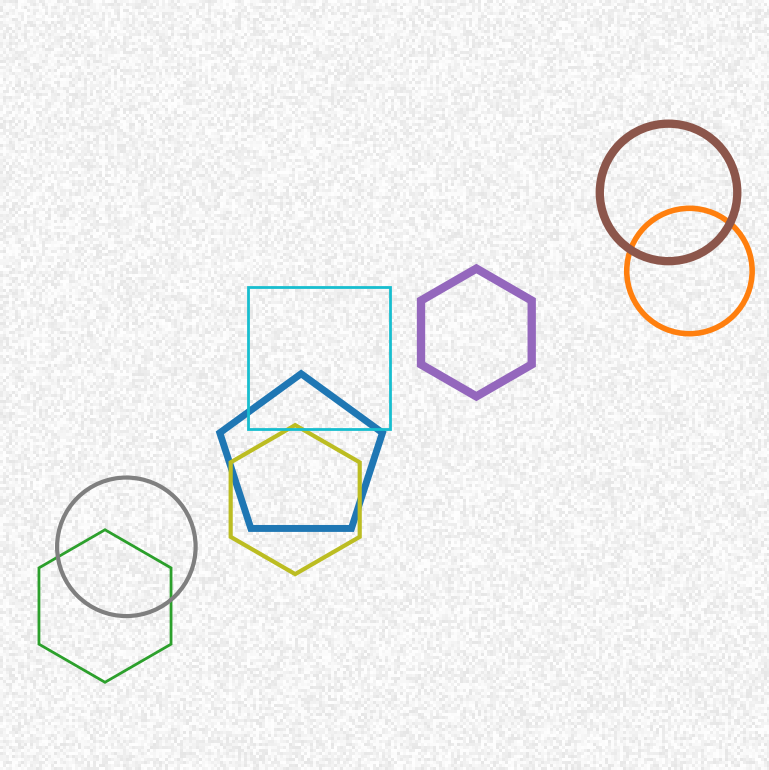[{"shape": "pentagon", "thickness": 2.5, "radius": 0.56, "center": [0.391, 0.404]}, {"shape": "circle", "thickness": 2, "radius": 0.41, "center": [0.895, 0.648]}, {"shape": "hexagon", "thickness": 1, "radius": 0.5, "center": [0.136, 0.213]}, {"shape": "hexagon", "thickness": 3, "radius": 0.41, "center": [0.619, 0.568]}, {"shape": "circle", "thickness": 3, "radius": 0.45, "center": [0.868, 0.75]}, {"shape": "circle", "thickness": 1.5, "radius": 0.45, "center": [0.164, 0.29]}, {"shape": "hexagon", "thickness": 1.5, "radius": 0.48, "center": [0.383, 0.351]}, {"shape": "square", "thickness": 1, "radius": 0.46, "center": [0.414, 0.535]}]